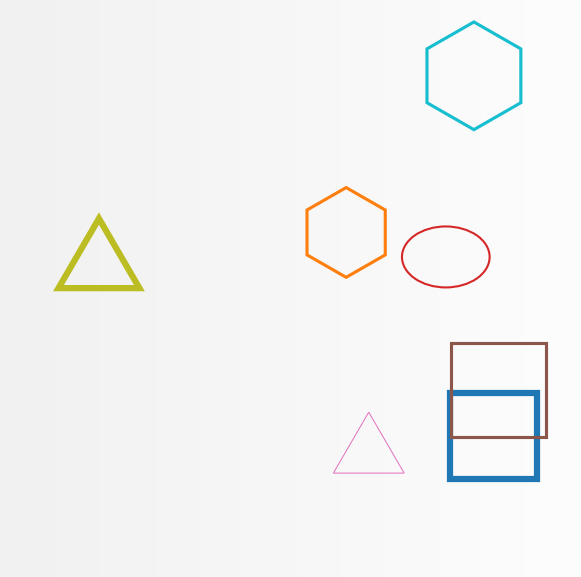[{"shape": "square", "thickness": 3, "radius": 0.37, "center": [0.849, 0.244]}, {"shape": "hexagon", "thickness": 1.5, "radius": 0.39, "center": [0.596, 0.597]}, {"shape": "oval", "thickness": 1, "radius": 0.38, "center": [0.767, 0.554]}, {"shape": "square", "thickness": 1.5, "radius": 0.41, "center": [0.858, 0.324]}, {"shape": "triangle", "thickness": 0.5, "radius": 0.35, "center": [0.634, 0.215]}, {"shape": "triangle", "thickness": 3, "radius": 0.4, "center": [0.17, 0.54]}, {"shape": "hexagon", "thickness": 1.5, "radius": 0.47, "center": [0.815, 0.868]}]